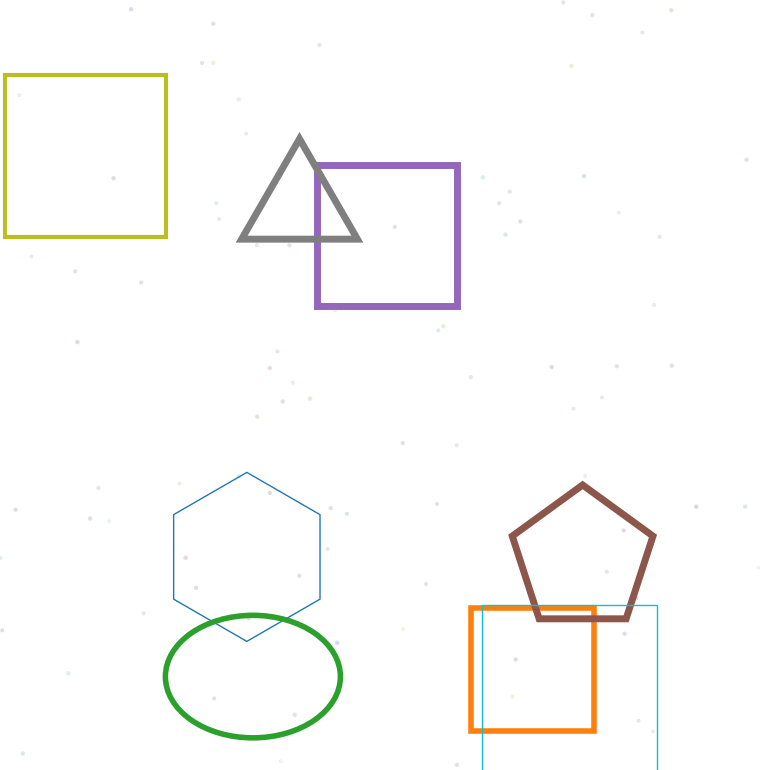[{"shape": "hexagon", "thickness": 0.5, "radius": 0.55, "center": [0.321, 0.277]}, {"shape": "square", "thickness": 2, "radius": 0.4, "center": [0.691, 0.131]}, {"shape": "oval", "thickness": 2, "radius": 0.57, "center": [0.328, 0.121]}, {"shape": "square", "thickness": 2.5, "radius": 0.46, "center": [0.503, 0.694]}, {"shape": "pentagon", "thickness": 2.5, "radius": 0.48, "center": [0.757, 0.274]}, {"shape": "triangle", "thickness": 2.5, "radius": 0.43, "center": [0.389, 0.733]}, {"shape": "square", "thickness": 1.5, "radius": 0.52, "center": [0.111, 0.797]}, {"shape": "square", "thickness": 0.5, "radius": 0.57, "center": [0.74, 0.1]}]